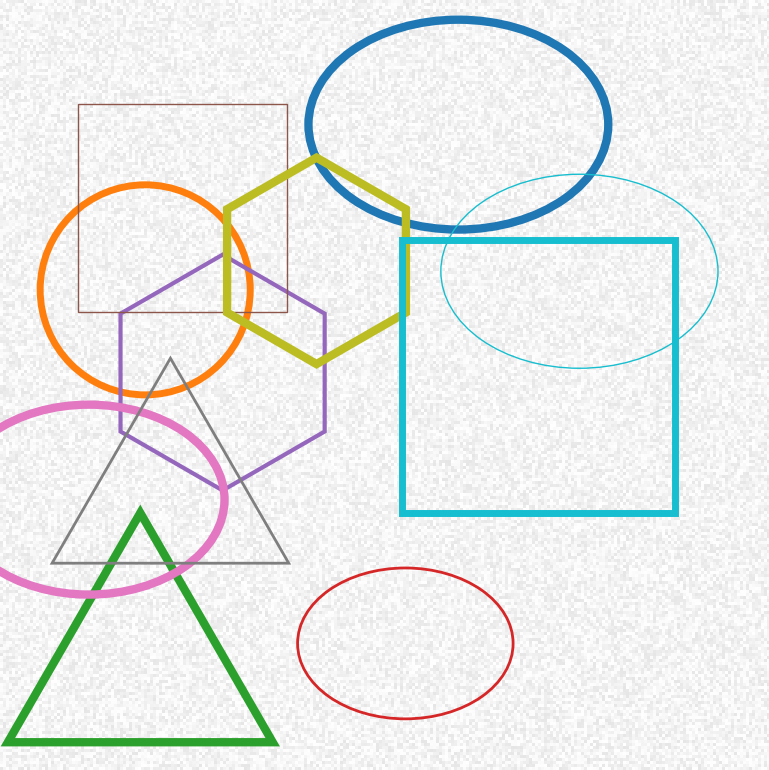[{"shape": "oval", "thickness": 3, "radius": 0.97, "center": [0.595, 0.838]}, {"shape": "circle", "thickness": 2.5, "radius": 0.68, "center": [0.189, 0.624]}, {"shape": "triangle", "thickness": 3, "radius": 0.99, "center": [0.182, 0.135]}, {"shape": "oval", "thickness": 1, "radius": 0.7, "center": [0.526, 0.164]}, {"shape": "hexagon", "thickness": 1.5, "radius": 0.77, "center": [0.289, 0.516]}, {"shape": "square", "thickness": 0.5, "radius": 0.68, "center": [0.237, 0.73]}, {"shape": "oval", "thickness": 3, "radius": 0.88, "center": [0.115, 0.351]}, {"shape": "triangle", "thickness": 1, "radius": 0.89, "center": [0.221, 0.357]}, {"shape": "hexagon", "thickness": 3, "radius": 0.67, "center": [0.411, 0.661]}, {"shape": "square", "thickness": 2.5, "radius": 0.89, "center": [0.699, 0.511]}, {"shape": "oval", "thickness": 0.5, "radius": 0.9, "center": [0.752, 0.648]}]